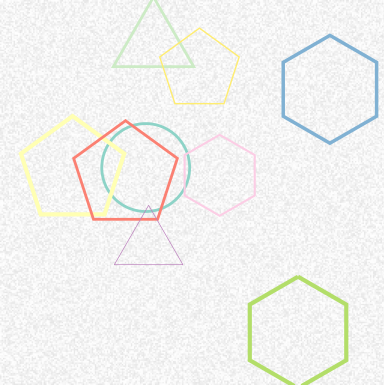[{"shape": "circle", "thickness": 2, "radius": 0.57, "center": [0.378, 0.565]}, {"shape": "pentagon", "thickness": 3, "radius": 0.71, "center": [0.189, 0.557]}, {"shape": "pentagon", "thickness": 2, "radius": 0.71, "center": [0.326, 0.545]}, {"shape": "hexagon", "thickness": 2.5, "radius": 0.7, "center": [0.857, 0.768]}, {"shape": "hexagon", "thickness": 3, "radius": 0.72, "center": [0.774, 0.137]}, {"shape": "hexagon", "thickness": 1.5, "radius": 0.53, "center": [0.571, 0.545]}, {"shape": "triangle", "thickness": 0.5, "radius": 0.51, "center": [0.386, 0.364]}, {"shape": "triangle", "thickness": 2, "radius": 0.6, "center": [0.399, 0.887]}, {"shape": "pentagon", "thickness": 1, "radius": 0.54, "center": [0.518, 0.818]}]